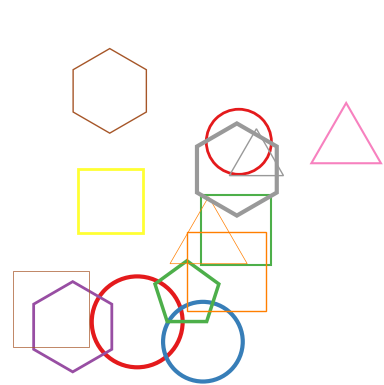[{"shape": "circle", "thickness": 2, "radius": 0.42, "center": [0.62, 0.632]}, {"shape": "circle", "thickness": 3, "radius": 0.59, "center": [0.356, 0.164]}, {"shape": "circle", "thickness": 3, "radius": 0.52, "center": [0.527, 0.113]}, {"shape": "pentagon", "thickness": 2.5, "radius": 0.44, "center": [0.486, 0.235]}, {"shape": "square", "thickness": 1.5, "radius": 0.46, "center": [0.613, 0.402]}, {"shape": "hexagon", "thickness": 2, "radius": 0.59, "center": [0.189, 0.151]}, {"shape": "square", "thickness": 1, "radius": 0.52, "center": [0.588, 0.295]}, {"shape": "triangle", "thickness": 0.5, "radius": 0.58, "center": [0.542, 0.373]}, {"shape": "square", "thickness": 2, "radius": 0.42, "center": [0.287, 0.477]}, {"shape": "hexagon", "thickness": 1, "radius": 0.55, "center": [0.285, 0.764]}, {"shape": "square", "thickness": 0.5, "radius": 0.5, "center": [0.133, 0.198]}, {"shape": "triangle", "thickness": 1.5, "radius": 0.52, "center": [0.899, 0.628]}, {"shape": "triangle", "thickness": 1, "radius": 0.41, "center": [0.666, 0.584]}, {"shape": "hexagon", "thickness": 3, "radius": 0.6, "center": [0.615, 0.56]}]